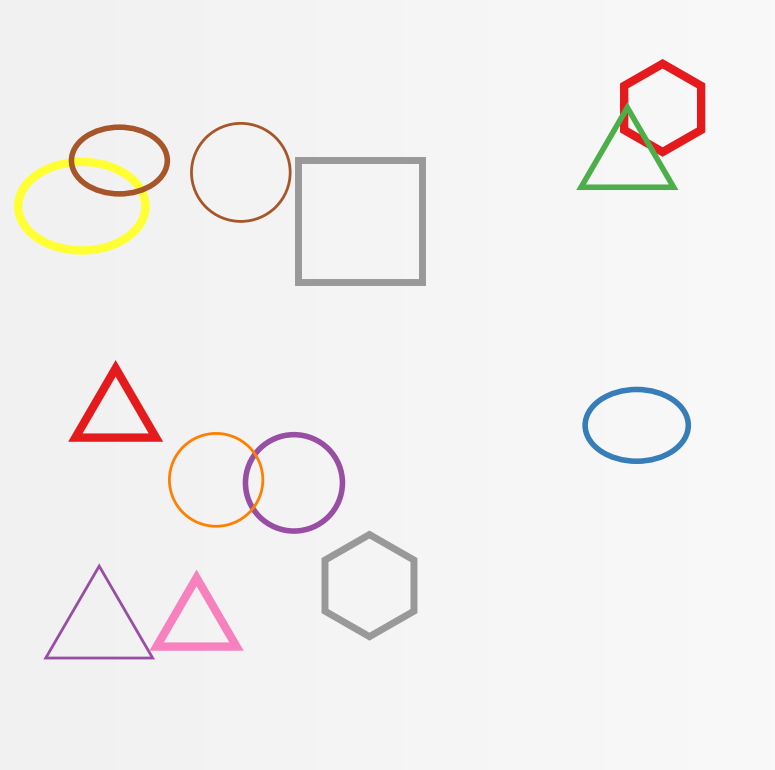[{"shape": "hexagon", "thickness": 3, "radius": 0.29, "center": [0.855, 0.86]}, {"shape": "triangle", "thickness": 3, "radius": 0.3, "center": [0.149, 0.462]}, {"shape": "oval", "thickness": 2, "radius": 0.33, "center": [0.822, 0.448]}, {"shape": "triangle", "thickness": 2, "radius": 0.34, "center": [0.809, 0.791]}, {"shape": "circle", "thickness": 2, "radius": 0.31, "center": [0.379, 0.373]}, {"shape": "triangle", "thickness": 1, "radius": 0.4, "center": [0.128, 0.185]}, {"shape": "circle", "thickness": 1, "radius": 0.3, "center": [0.279, 0.377]}, {"shape": "oval", "thickness": 3, "radius": 0.41, "center": [0.106, 0.732]}, {"shape": "circle", "thickness": 1, "radius": 0.32, "center": [0.311, 0.776]}, {"shape": "oval", "thickness": 2, "radius": 0.31, "center": [0.154, 0.792]}, {"shape": "triangle", "thickness": 3, "radius": 0.3, "center": [0.254, 0.19]}, {"shape": "square", "thickness": 2.5, "radius": 0.4, "center": [0.465, 0.713]}, {"shape": "hexagon", "thickness": 2.5, "radius": 0.33, "center": [0.477, 0.239]}]